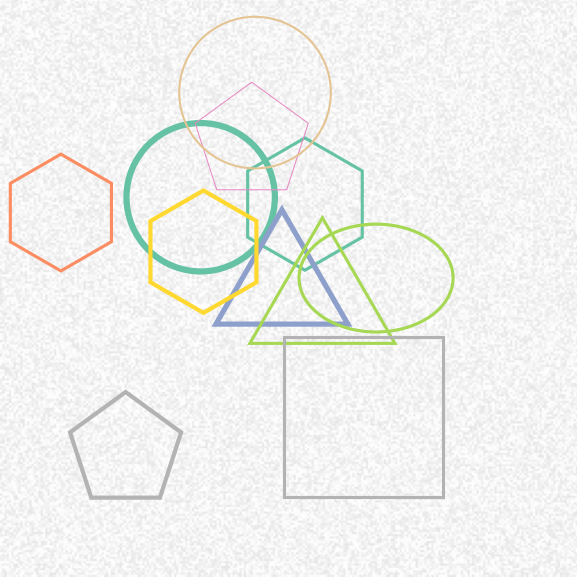[{"shape": "hexagon", "thickness": 1.5, "radius": 0.57, "center": [0.528, 0.646]}, {"shape": "circle", "thickness": 3, "radius": 0.64, "center": [0.347, 0.658]}, {"shape": "hexagon", "thickness": 1.5, "radius": 0.51, "center": [0.105, 0.631]}, {"shape": "triangle", "thickness": 2.5, "radius": 0.66, "center": [0.488, 0.504]}, {"shape": "pentagon", "thickness": 0.5, "radius": 0.52, "center": [0.436, 0.754]}, {"shape": "triangle", "thickness": 1.5, "radius": 0.73, "center": [0.558, 0.477]}, {"shape": "oval", "thickness": 1.5, "radius": 0.67, "center": [0.651, 0.518]}, {"shape": "hexagon", "thickness": 2, "radius": 0.53, "center": [0.352, 0.563]}, {"shape": "circle", "thickness": 1, "radius": 0.66, "center": [0.442, 0.839]}, {"shape": "pentagon", "thickness": 2, "radius": 0.51, "center": [0.217, 0.219]}, {"shape": "square", "thickness": 1.5, "radius": 0.69, "center": [0.63, 0.277]}]